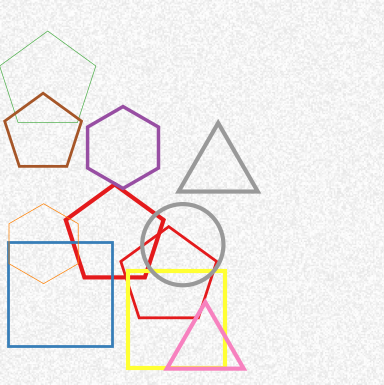[{"shape": "pentagon", "thickness": 2, "radius": 0.65, "center": [0.438, 0.28]}, {"shape": "pentagon", "thickness": 3, "radius": 0.67, "center": [0.298, 0.388]}, {"shape": "square", "thickness": 2, "radius": 0.68, "center": [0.156, 0.235]}, {"shape": "pentagon", "thickness": 0.5, "radius": 0.66, "center": [0.124, 0.788]}, {"shape": "hexagon", "thickness": 2.5, "radius": 0.53, "center": [0.32, 0.617]}, {"shape": "hexagon", "thickness": 0.5, "radius": 0.52, "center": [0.113, 0.367]}, {"shape": "square", "thickness": 3, "radius": 0.63, "center": [0.459, 0.17]}, {"shape": "pentagon", "thickness": 2, "radius": 0.52, "center": [0.112, 0.653]}, {"shape": "triangle", "thickness": 3, "radius": 0.58, "center": [0.533, 0.1]}, {"shape": "circle", "thickness": 3, "radius": 0.53, "center": [0.475, 0.364]}, {"shape": "triangle", "thickness": 3, "radius": 0.59, "center": [0.567, 0.562]}]